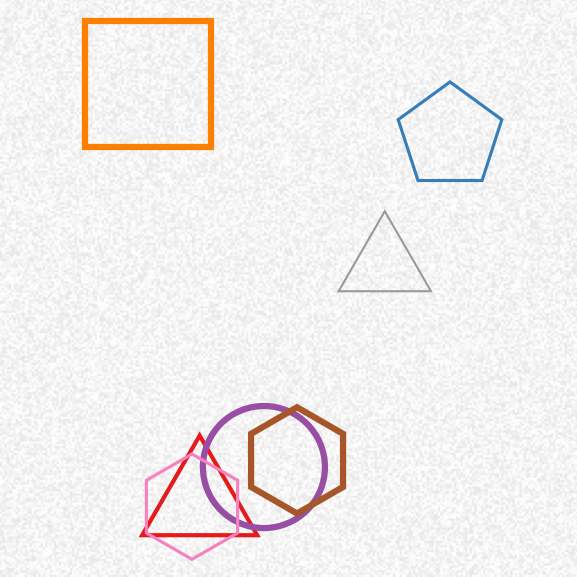[{"shape": "triangle", "thickness": 2, "radius": 0.58, "center": [0.346, 0.13]}, {"shape": "pentagon", "thickness": 1.5, "radius": 0.47, "center": [0.779, 0.763]}, {"shape": "circle", "thickness": 3, "radius": 0.53, "center": [0.457, 0.19]}, {"shape": "square", "thickness": 3, "radius": 0.55, "center": [0.256, 0.854]}, {"shape": "hexagon", "thickness": 3, "radius": 0.46, "center": [0.514, 0.202]}, {"shape": "hexagon", "thickness": 1.5, "radius": 0.46, "center": [0.332, 0.122]}, {"shape": "triangle", "thickness": 1, "radius": 0.46, "center": [0.666, 0.541]}]